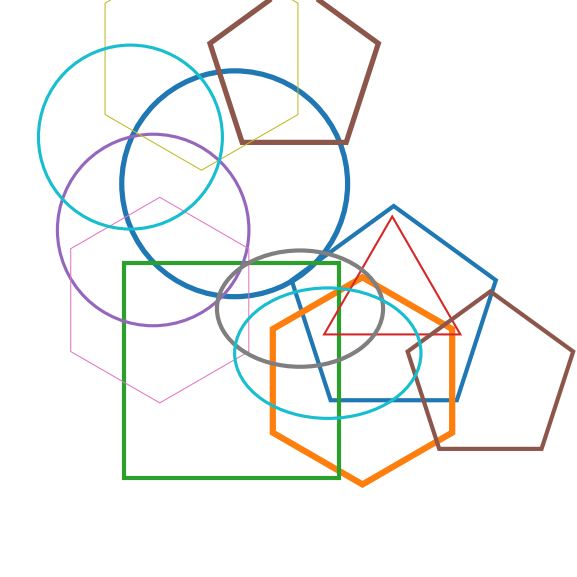[{"shape": "circle", "thickness": 2.5, "radius": 0.98, "center": [0.406, 0.681]}, {"shape": "pentagon", "thickness": 2, "radius": 0.93, "center": [0.682, 0.456]}, {"shape": "hexagon", "thickness": 3, "radius": 0.9, "center": [0.628, 0.34]}, {"shape": "square", "thickness": 2, "radius": 0.93, "center": [0.401, 0.358]}, {"shape": "triangle", "thickness": 1, "radius": 0.68, "center": [0.679, 0.488]}, {"shape": "circle", "thickness": 1.5, "radius": 0.83, "center": [0.265, 0.601]}, {"shape": "pentagon", "thickness": 2, "radius": 0.75, "center": [0.849, 0.344]}, {"shape": "pentagon", "thickness": 2.5, "radius": 0.77, "center": [0.509, 0.877]}, {"shape": "hexagon", "thickness": 0.5, "radius": 0.89, "center": [0.277, 0.479]}, {"shape": "oval", "thickness": 2, "radius": 0.72, "center": [0.52, 0.465]}, {"shape": "hexagon", "thickness": 0.5, "radius": 0.96, "center": [0.349, 0.897]}, {"shape": "circle", "thickness": 1.5, "radius": 0.8, "center": [0.226, 0.762]}, {"shape": "oval", "thickness": 1.5, "radius": 0.81, "center": [0.568, 0.388]}]